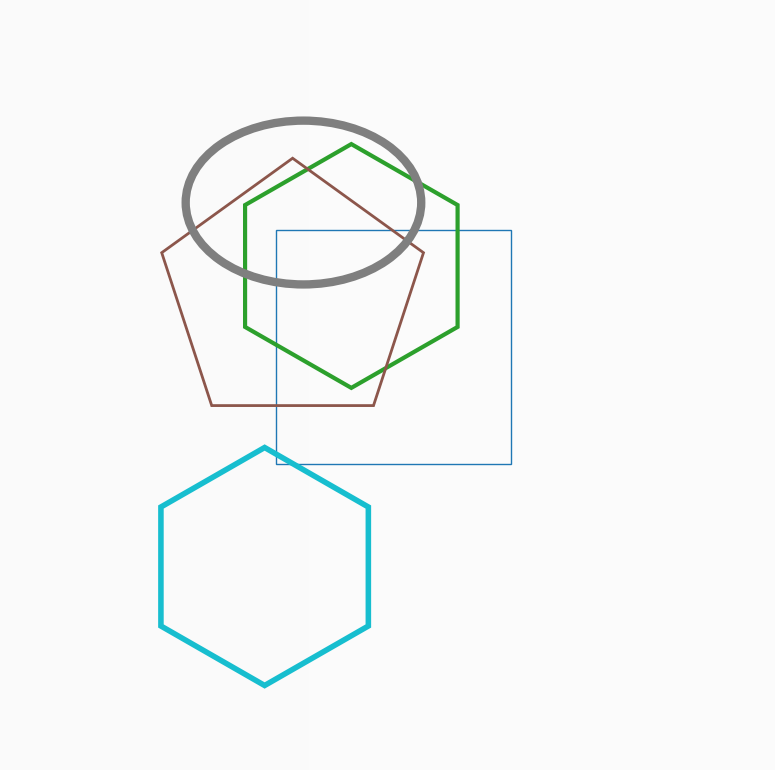[{"shape": "square", "thickness": 0.5, "radius": 0.76, "center": [0.508, 0.549]}, {"shape": "hexagon", "thickness": 1.5, "radius": 0.79, "center": [0.453, 0.655]}, {"shape": "pentagon", "thickness": 1, "radius": 0.89, "center": [0.378, 0.617]}, {"shape": "oval", "thickness": 3, "radius": 0.76, "center": [0.392, 0.737]}, {"shape": "hexagon", "thickness": 2, "radius": 0.77, "center": [0.341, 0.264]}]